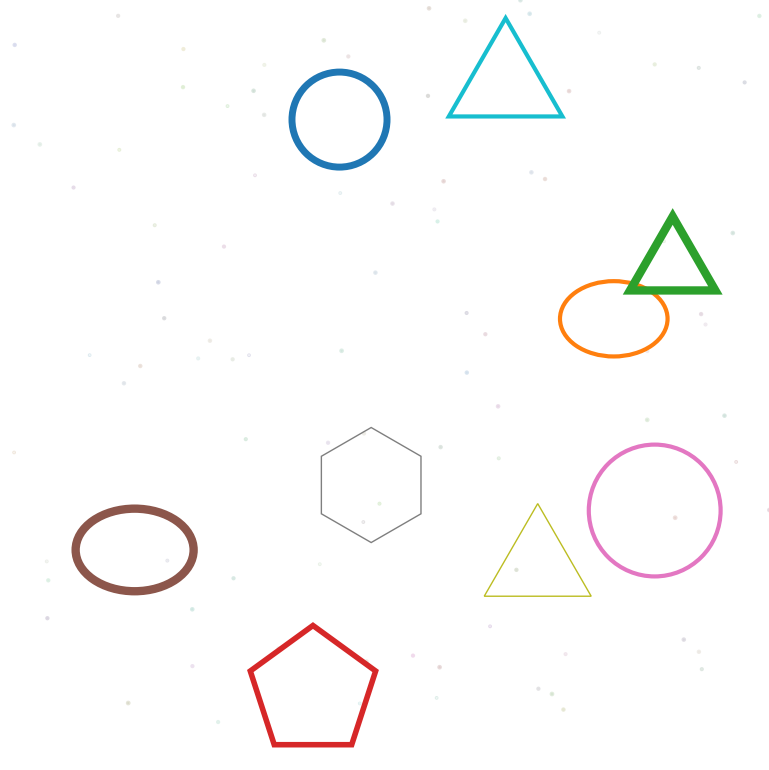[{"shape": "circle", "thickness": 2.5, "radius": 0.31, "center": [0.441, 0.845]}, {"shape": "oval", "thickness": 1.5, "radius": 0.35, "center": [0.797, 0.586]}, {"shape": "triangle", "thickness": 3, "radius": 0.32, "center": [0.874, 0.655]}, {"shape": "pentagon", "thickness": 2, "radius": 0.43, "center": [0.406, 0.102]}, {"shape": "oval", "thickness": 3, "radius": 0.38, "center": [0.175, 0.286]}, {"shape": "circle", "thickness": 1.5, "radius": 0.43, "center": [0.85, 0.337]}, {"shape": "hexagon", "thickness": 0.5, "radius": 0.37, "center": [0.482, 0.37]}, {"shape": "triangle", "thickness": 0.5, "radius": 0.4, "center": [0.698, 0.266]}, {"shape": "triangle", "thickness": 1.5, "radius": 0.43, "center": [0.657, 0.891]}]